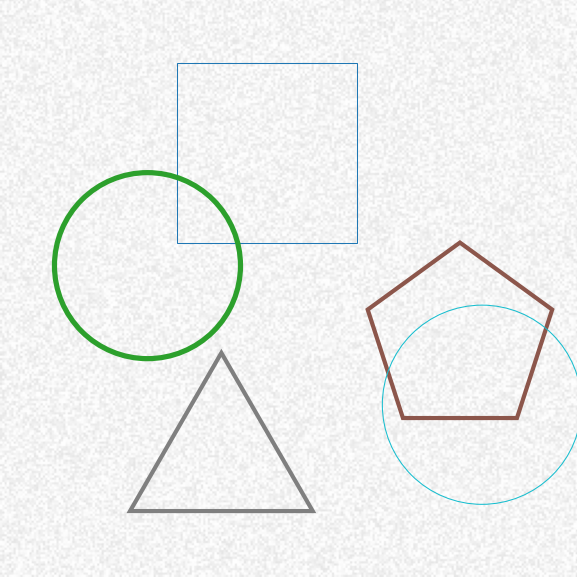[{"shape": "square", "thickness": 0.5, "radius": 0.78, "center": [0.462, 0.734]}, {"shape": "circle", "thickness": 2.5, "radius": 0.81, "center": [0.255, 0.539]}, {"shape": "pentagon", "thickness": 2, "radius": 0.84, "center": [0.796, 0.411]}, {"shape": "triangle", "thickness": 2, "radius": 0.91, "center": [0.383, 0.205]}, {"shape": "circle", "thickness": 0.5, "radius": 0.86, "center": [0.835, 0.298]}]